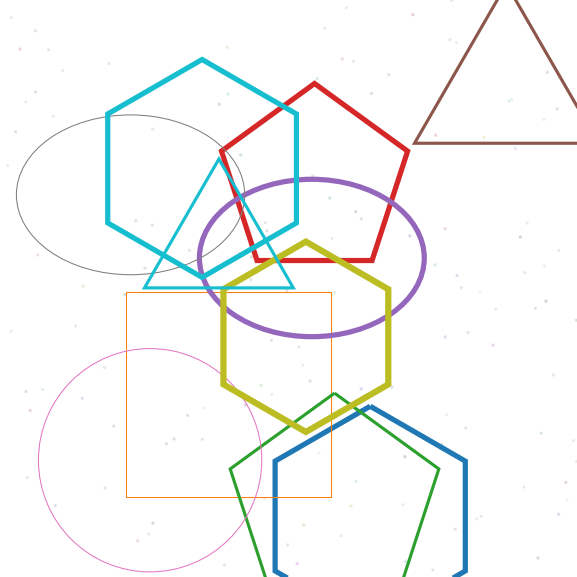[{"shape": "hexagon", "thickness": 2.5, "radius": 0.95, "center": [0.641, 0.106]}, {"shape": "square", "thickness": 0.5, "radius": 0.89, "center": [0.395, 0.316]}, {"shape": "pentagon", "thickness": 1.5, "radius": 0.95, "center": [0.579, 0.128]}, {"shape": "pentagon", "thickness": 2.5, "radius": 0.85, "center": [0.545, 0.685]}, {"shape": "oval", "thickness": 2.5, "radius": 0.97, "center": [0.54, 0.552]}, {"shape": "triangle", "thickness": 1.5, "radius": 0.92, "center": [0.877, 0.843]}, {"shape": "circle", "thickness": 0.5, "radius": 0.97, "center": [0.26, 0.202]}, {"shape": "oval", "thickness": 0.5, "radius": 0.99, "center": [0.226, 0.662]}, {"shape": "hexagon", "thickness": 3, "radius": 0.82, "center": [0.53, 0.416]}, {"shape": "triangle", "thickness": 1.5, "radius": 0.74, "center": [0.379, 0.575]}, {"shape": "hexagon", "thickness": 2.5, "radius": 0.94, "center": [0.35, 0.707]}]